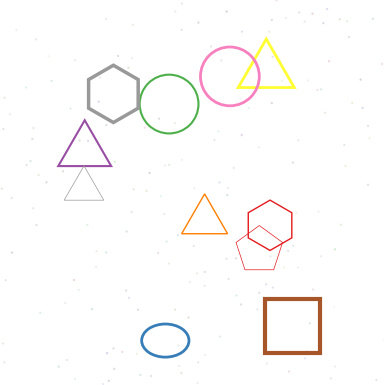[{"shape": "pentagon", "thickness": 0.5, "radius": 0.32, "center": [0.674, 0.351]}, {"shape": "hexagon", "thickness": 1, "radius": 0.33, "center": [0.701, 0.415]}, {"shape": "oval", "thickness": 2, "radius": 0.31, "center": [0.429, 0.115]}, {"shape": "circle", "thickness": 1.5, "radius": 0.38, "center": [0.439, 0.73]}, {"shape": "triangle", "thickness": 1.5, "radius": 0.4, "center": [0.22, 0.608]}, {"shape": "triangle", "thickness": 1, "radius": 0.34, "center": [0.531, 0.427]}, {"shape": "triangle", "thickness": 2, "radius": 0.42, "center": [0.692, 0.815]}, {"shape": "square", "thickness": 3, "radius": 0.35, "center": [0.76, 0.154]}, {"shape": "circle", "thickness": 2, "radius": 0.38, "center": [0.597, 0.802]}, {"shape": "triangle", "thickness": 0.5, "radius": 0.3, "center": [0.218, 0.51]}, {"shape": "hexagon", "thickness": 2.5, "radius": 0.37, "center": [0.295, 0.756]}]